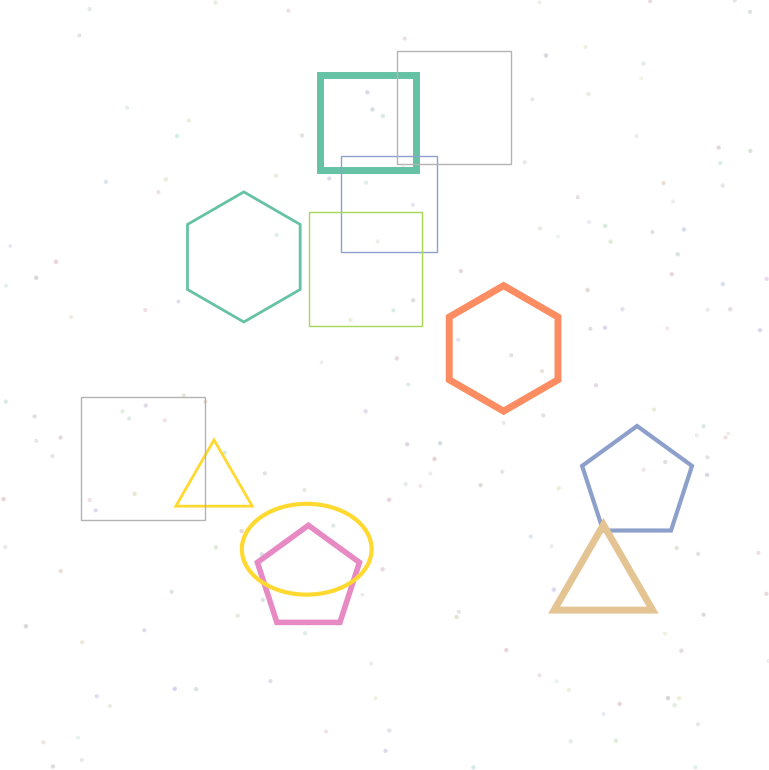[{"shape": "square", "thickness": 2.5, "radius": 0.31, "center": [0.478, 0.841]}, {"shape": "hexagon", "thickness": 1, "radius": 0.42, "center": [0.317, 0.666]}, {"shape": "hexagon", "thickness": 2.5, "radius": 0.41, "center": [0.654, 0.548]}, {"shape": "pentagon", "thickness": 1.5, "radius": 0.38, "center": [0.827, 0.372]}, {"shape": "square", "thickness": 0.5, "radius": 0.31, "center": [0.505, 0.735]}, {"shape": "pentagon", "thickness": 2, "radius": 0.35, "center": [0.401, 0.248]}, {"shape": "square", "thickness": 0.5, "radius": 0.37, "center": [0.475, 0.651]}, {"shape": "oval", "thickness": 1.5, "radius": 0.42, "center": [0.398, 0.287]}, {"shape": "triangle", "thickness": 1, "radius": 0.29, "center": [0.278, 0.371]}, {"shape": "triangle", "thickness": 2.5, "radius": 0.37, "center": [0.784, 0.245]}, {"shape": "square", "thickness": 0.5, "radius": 0.37, "center": [0.589, 0.86]}, {"shape": "square", "thickness": 0.5, "radius": 0.4, "center": [0.185, 0.404]}]